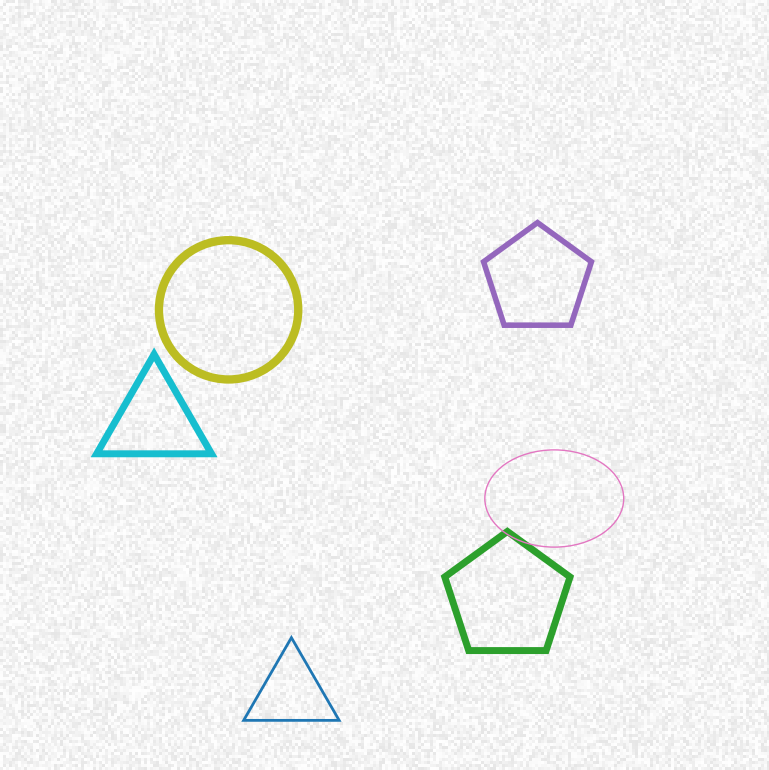[{"shape": "triangle", "thickness": 1, "radius": 0.36, "center": [0.378, 0.1]}, {"shape": "pentagon", "thickness": 2.5, "radius": 0.43, "center": [0.659, 0.224]}, {"shape": "pentagon", "thickness": 2, "radius": 0.37, "center": [0.698, 0.637]}, {"shape": "oval", "thickness": 0.5, "radius": 0.45, "center": [0.72, 0.353]}, {"shape": "circle", "thickness": 3, "radius": 0.45, "center": [0.297, 0.598]}, {"shape": "triangle", "thickness": 2.5, "radius": 0.43, "center": [0.2, 0.454]}]